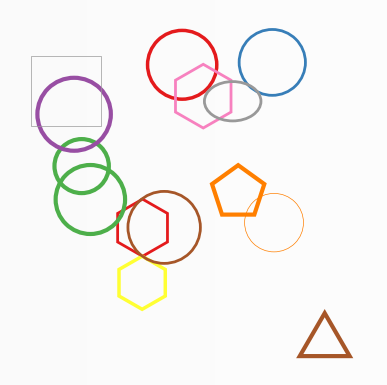[{"shape": "hexagon", "thickness": 2, "radius": 0.37, "center": [0.368, 0.409]}, {"shape": "circle", "thickness": 2.5, "radius": 0.45, "center": [0.47, 0.832]}, {"shape": "circle", "thickness": 2, "radius": 0.43, "center": [0.703, 0.838]}, {"shape": "circle", "thickness": 3, "radius": 0.45, "center": [0.233, 0.482]}, {"shape": "circle", "thickness": 3, "radius": 0.35, "center": [0.211, 0.569]}, {"shape": "circle", "thickness": 3, "radius": 0.47, "center": [0.191, 0.703]}, {"shape": "circle", "thickness": 0.5, "radius": 0.38, "center": [0.707, 0.422]}, {"shape": "pentagon", "thickness": 3, "radius": 0.35, "center": [0.615, 0.5]}, {"shape": "hexagon", "thickness": 2.5, "radius": 0.34, "center": [0.367, 0.266]}, {"shape": "triangle", "thickness": 3, "radius": 0.37, "center": [0.838, 0.112]}, {"shape": "circle", "thickness": 2, "radius": 0.47, "center": [0.424, 0.409]}, {"shape": "hexagon", "thickness": 2, "radius": 0.41, "center": [0.525, 0.75]}, {"shape": "oval", "thickness": 2, "radius": 0.36, "center": [0.6, 0.737]}, {"shape": "square", "thickness": 0.5, "radius": 0.45, "center": [0.171, 0.764]}]